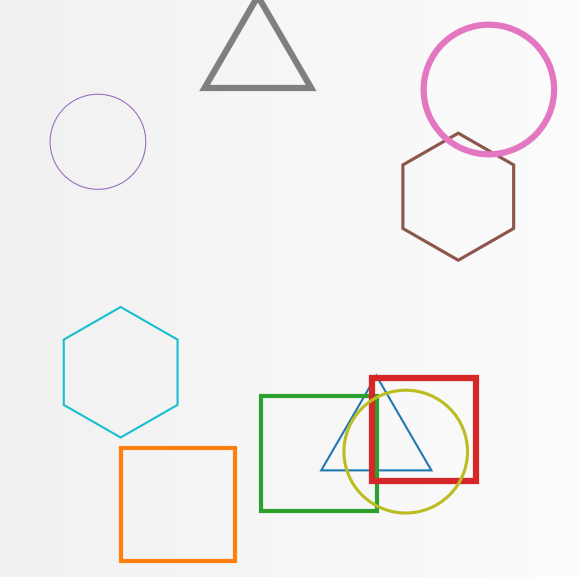[{"shape": "triangle", "thickness": 1, "radius": 0.55, "center": [0.647, 0.239]}, {"shape": "square", "thickness": 2, "radius": 0.49, "center": [0.306, 0.126]}, {"shape": "square", "thickness": 2, "radius": 0.5, "center": [0.549, 0.214]}, {"shape": "square", "thickness": 3, "radius": 0.44, "center": [0.729, 0.255]}, {"shape": "circle", "thickness": 0.5, "radius": 0.41, "center": [0.169, 0.754]}, {"shape": "hexagon", "thickness": 1.5, "radius": 0.55, "center": [0.788, 0.659]}, {"shape": "circle", "thickness": 3, "radius": 0.56, "center": [0.841, 0.844]}, {"shape": "triangle", "thickness": 3, "radius": 0.53, "center": [0.444, 0.9]}, {"shape": "circle", "thickness": 1.5, "radius": 0.53, "center": [0.698, 0.217]}, {"shape": "hexagon", "thickness": 1, "radius": 0.57, "center": [0.208, 0.355]}]